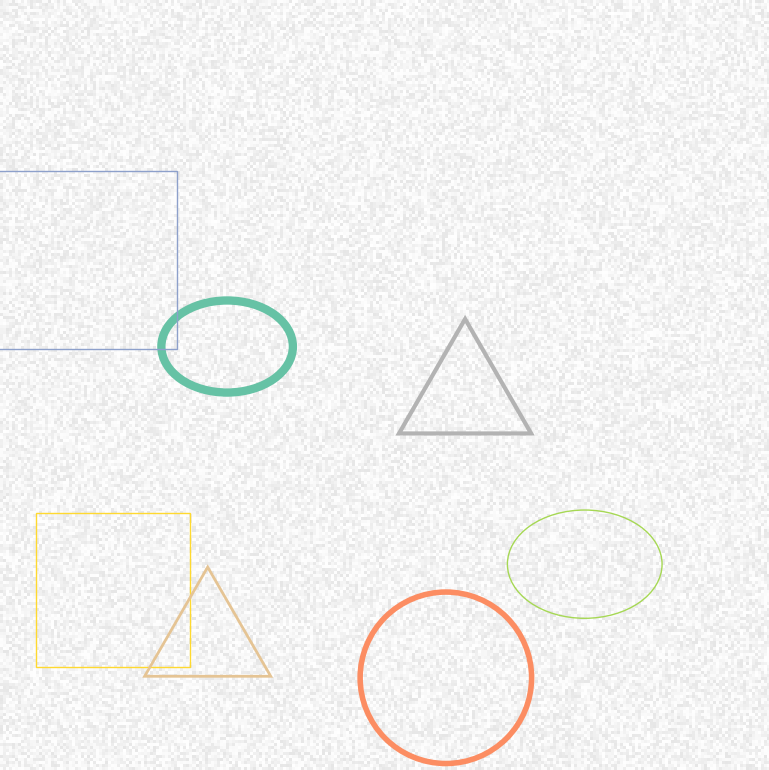[{"shape": "oval", "thickness": 3, "radius": 0.43, "center": [0.295, 0.55]}, {"shape": "circle", "thickness": 2, "radius": 0.56, "center": [0.579, 0.12]}, {"shape": "square", "thickness": 0.5, "radius": 0.58, "center": [0.114, 0.662]}, {"shape": "oval", "thickness": 0.5, "radius": 0.5, "center": [0.759, 0.267]}, {"shape": "square", "thickness": 0.5, "radius": 0.5, "center": [0.147, 0.234]}, {"shape": "triangle", "thickness": 1, "radius": 0.47, "center": [0.27, 0.169]}, {"shape": "triangle", "thickness": 1.5, "radius": 0.5, "center": [0.604, 0.487]}]